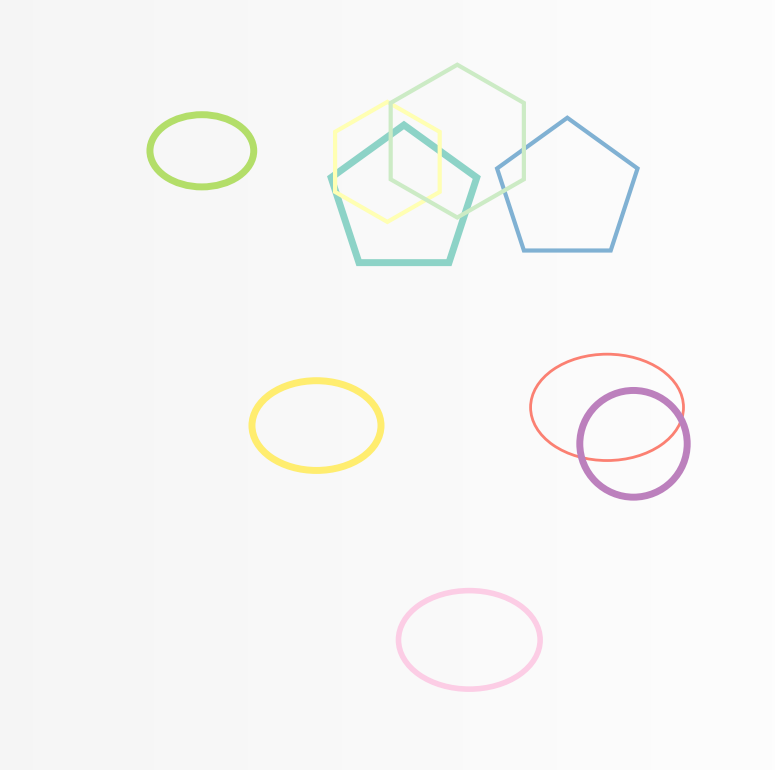[{"shape": "pentagon", "thickness": 2.5, "radius": 0.49, "center": [0.521, 0.739]}, {"shape": "hexagon", "thickness": 1.5, "radius": 0.39, "center": [0.5, 0.79]}, {"shape": "oval", "thickness": 1, "radius": 0.49, "center": [0.783, 0.471]}, {"shape": "pentagon", "thickness": 1.5, "radius": 0.48, "center": [0.732, 0.752]}, {"shape": "oval", "thickness": 2.5, "radius": 0.33, "center": [0.26, 0.804]}, {"shape": "oval", "thickness": 2, "radius": 0.46, "center": [0.606, 0.169]}, {"shape": "circle", "thickness": 2.5, "radius": 0.35, "center": [0.817, 0.424]}, {"shape": "hexagon", "thickness": 1.5, "radius": 0.5, "center": [0.59, 0.817]}, {"shape": "oval", "thickness": 2.5, "radius": 0.42, "center": [0.408, 0.447]}]